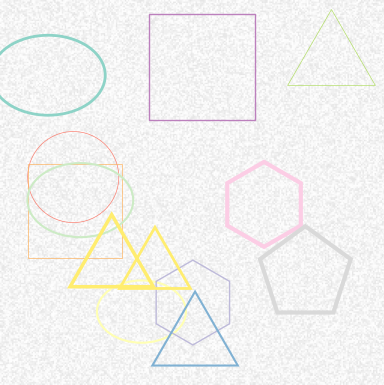[{"shape": "oval", "thickness": 2, "radius": 0.74, "center": [0.125, 0.805]}, {"shape": "oval", "thickness": 1.5, "radius": 0.58, "center": [0.367, 0.191]}, {"shape": "hexagon", "thickness": 1, "radius": 0.55, "center": [0.501, 0.214]}, {"shape": "circle", "thickness": 0.5, "radius": 0.59, "center": [0.19, 0.54]}, {"shape": "triangle", "thickness": 1.5, "radius": 0.64, "center": [0.507, 0.115]}, {"shape": "square", "thickness": 0.5, "radius": 0.61, "center": [0.195, 0.452]}, {"shape": "triangle", "thickness": 0.5, "radius": 0.66, "center": [0.861, 0.844]}, {"shape": "hexagon", "thickness": 3, "radius": 0.55, "center": [0.686, 0.469]}, {"shape": "pentagon", "thickness": 3, "radius": 0.62, "center": [0.793, 0.289]}, {"shape": "square", "thickness": 1, "radius": 0.69, "center": [0.524, 0.826]}, {"shape": "oval", "thickness": 1.5, "radius": 0.69, "center": [0.209, 0.48]}, {"shape": "triangle", "thickness": 2, "radius": 0.53, "center": [0.403, 0.304]}, {"shape": "triangle", "thickness": 2.5, "radius": 0.62, "center": [0.29, 0.318]}]